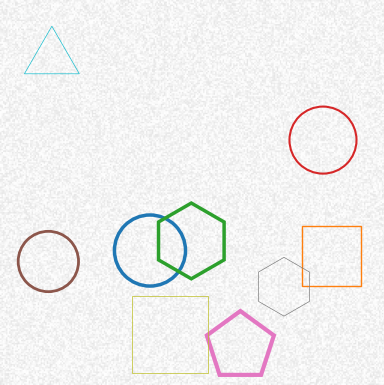[{"shape": "circle", "thickness": 2.5, "radius": 0.46, "center": [0.39, 0.349]}, {"shape": "square", "thickness": 1, "radius": 0.38, "center": [0.86, 0.335]}, {"shape": "hexagon", "thickness": 2.5, "radius": 0.49, "center": [0.497, 0.374]}, {"shape": "circle", "thickness": 1.5, "radius": 0.44, "center": [0.839, 0.636]}, {"shape": "circle", "thickness": 2, "radius": 0.39, "center": [0.126, 0.321]}, {"shape": "pentagon", "thickness": 3, "radius": 0.46, "center": [0.624, 0.1]}, {"shape": "hexagon", "thickness": 0.5, "radius": 0.38, "center": [0.738, 0.255]}, {"shape": "square", "thickness": 0.5, "radius": 0.5, "center": [0.441, 0.131]}, {"shape": "triangle", "thickness": 0.5, "radius": 0.41, "center": [0.135, 0.85]}]